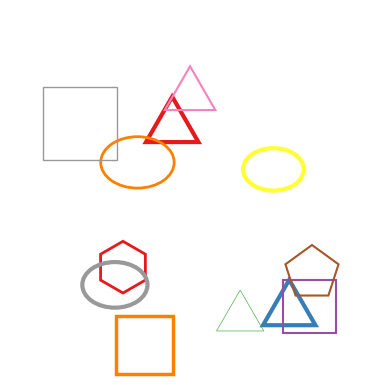[{"shape": "hexagon", "thickness": 2, "radius": 0.34, "center": [0.319, 0.306]}, {"shape": "triangle", "thickness": 3, "radius": 0.39, "center": [0.447, 0.67]}, {"shape": "triangle", "thickness": 3, "radius": 0.39, "center": [0.751, 0.195]}, {"shape": "triangle", "thickness": 0.5, "radius": 0.35, "center": [0.624, 0.176]}, {"shape": "square", "thickness": 1.5, "radius": 0.35, "center": [0.804, 0.204]}, {"shape": "square", "thickness": 2.5, "radius": 0.37, "center": [0.375, 0.104]}, {"shape": "oval", "thickness": 2, "radius": 0.48, "center": [0.357, 0.578]}, {"shape": "oval", "thickness": 3, "radius": 0.39, "center": [0.71, 0.56]}, {"shape": "pentagon", "thickness": 1.5, "radius": 0.36, "center": [0.81, 0.291]}, {"shape": "triangle", "thickness": 1.5, "radius": 0.38, "center": [0.494, 0.752]}, {"shape": "square", "thickness": 1, "radius": 0.48, "center": [0.208, 0.679]}, {"shape": "oval", "thickness": 3, "radius": 0.42, "center": [0.298, 0.26]}]